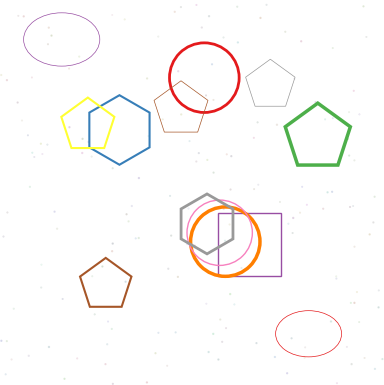[{"shape": "oval", "thickness": 0.5, "radius": 0.43, "center": [0.802, 0.133]}, {"shape": "circle", "thickness": 2, "radius": 0.45, "center": [0.531, 0.798]}, {"shape": "hexagon", "thickness": 1.5, "radius": 0.45, "center": [0.31, 0.662]}, {"shape": "pentagon", "thickness": 2.5, "radius": 0.44, "center": [0.825, 0.643]}, {"shape": "square", "thickness": 1, "radius": 0.4, "center": [0.648, 0.365]}, {"shape": "oval", "thickness": 0.5, "radius": 0.49, "center": [0.16, 0.898]}, {"shape": "circle", "thickness": 2.5, "radius": 0.45, "center": [0.585, 0.372]}, {"shape": "pentagon", "thickness": 1.5, "radius": 0.36, "center": [0.228, 0.674]}, {"shape": "pentagon", "thickness": 0.5, "radius": 0.37, "center": [0.47, 0.716]}, {"shape": "pentagon", "thickness": 1.5, "radius": 0.35, "center": [0.275, 0.26]}, {"shape": "circle", "thickness": 1, "radius": 0.42, "center": [0.571, 0.395]}, {"shape": "hexagon", "thickness": 2, "radius": 0.39, "center": [0.538, 0.418]}, {"shape": "pentagon", "thickness": 0.5, "radius": 0.34, "center": [0.702, 0.779]}]